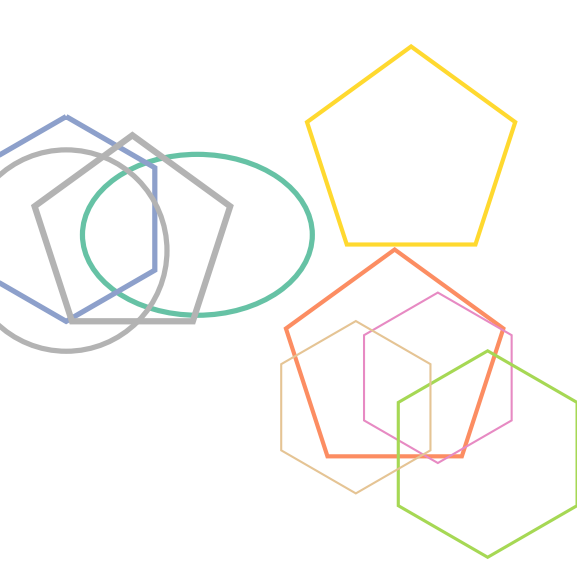[{"shape": "oval", "thickness": 2.5, "radius": 1.0, "center": [0.342, 0.593]}, {"shape": "pentagon", "thickness": 2, "radius": 0.99, "center": [0.683, 0.369]}, {"shape": "hexagon", "thickness": 2.5, "radius": 0.89, "center": [0.115, 0.62]}, {"shape": "hexagon", "thickness": 1, "radius": 0.74, "center": [0.758, 0.345]}, {"shape": "hexagon", "thickness": 1.5, "radius": 0.89, "center": [0.844, 0.213]}, {"shape": "pentagon", "thickness": 2, "radius": 0.95, "center": [0.712, 0.729]}, {"shape": "hexagon", "thickness": 1, "radius": 0.75, "center": [0.616, 0.294]}, {"shape": "pentagon", "thickness": 3, "radius": 0.89, "center": [0.229, 0.587]}, {"shape": "circle", "thickness": 2.5, "radius": 0.87, "center": [0.115, 0.565]}]